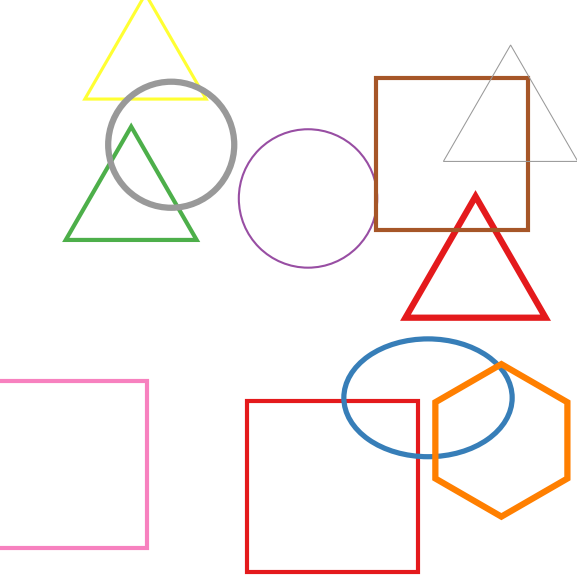[{"shape": "square", "thickness": 2, "radius": 0.74, "center": [0.576, 0.156]}, {"shape": "triangle", "thickness": 3, "radius": 0.7, "center": [0.823, 0.519]}, {"shape": "oval", "thickness": 2.5, "radius": 0.73, "center": [0.741, 0.31]}, {"shape": "triangle", "thickness": 2, "radius": 0.65, "center": [0.227, 0.649]}, {"shape": "circle", "thickness": 1, "radius": 0.6, "center": [0.533, 0.655]}, {"shape": "hexagon", "thickness": 3, "radius": 0.66, "center": [0.868, 0.237]}, {"shape": "triangle", "thickness": 1.5, "radius": 0.61, "center": [0.252, 0.888]}, {"shape": "square", "thickness": 2, "radius": 0.66, "center": [0.783, 0.732]}, {"shape": "square", "thickness": 2, "radius": 0.72, "center": [0.11, 0.194]}, {"shape": "circle", "thickness": 3, "radius": 0.55, "center": [0.296, 0.749]}, {"shape": "triangle", "thickness": 0.5, "radius": 0.67, "center": [0.884, 0.787]}]